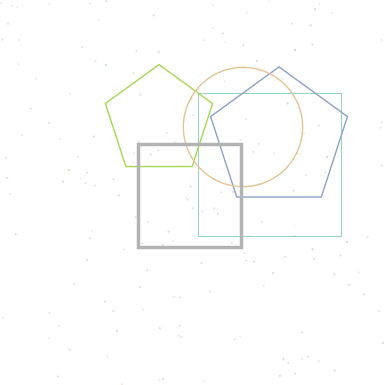[{"shape": "square", "thickness": 0.5, "radius": 0.93, "center": [0.701, 0.573]}, {"shape": "pentagon", "thickness": 1, "radius": 0.93, "center": [0.725, 0.639]}, {"shape": "pentagon", "thickness": 1, "radius": 0.73, "center": [0.413, 0.686]}, {"shape": "circle", "thickness": 1, "radius": 0.77, "center": [0.631, 0.67]}, {"shape": "square", "thickness": 2.5, "radius": 0.67, "center": [0.492, 0.492]}]